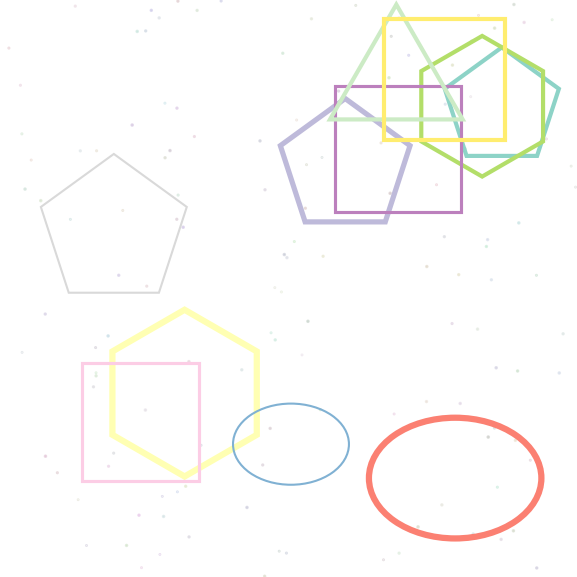[{"shape": "pentagon", "thickness": 2, "radius": 0.52, "center": [0.869, 0.813]}, {"shape": "hexagon", "thickness": 3, "radius": 0.72, "center": [0.32, 0.318]}, {"shape": "pentagon", "thickness": 2.5, "radius": 0.59, "center": [0.598, 0.71]}, {"shape": "oval", "thickness": 3, "radius": 0.75, "center": [0.788, 0.171]}, {"shape": "oval", "thickness": 1, "radius": 0.5, "center": [0.504, 0.23]}, {"shape": "hexagon", "thickness": 2, "radius": 0.61, "center": [0.835, 0.815]}, {"shape": "square", "thickness": 1.5, "radius": 0.51, "center": [0.244, 0.268]}, {"shape": "pentagon", "thickness": 1, "radius": 0.66, "center": [0.197, 0.6]}, {"shape": "square", "thickness": 1.5, "radius": 0.55, "center": [0.689, 0.741]}, {"shape": "triangle", "thickness": 2, "radius": 0.66, "center": [0.686, 0.859]}, {"shape": "square", "thickness": 2, "radius": 0.52, "center": [0.77, 0.861]}]